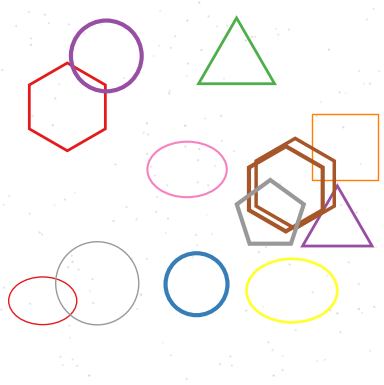[{"shape": "oval", "thickness": 1, "radius": 0.44, "center": [0.111, 0.219]}, {"shape": "hexagon", "thickness": 2, "radius": 0.57, "center": [0.175, 0.722]}, {"shape": "circle", "thickness": 3, "radius": 0.4, "center": [0.51, 0.262]}, {"shape": "triangle", "thickness": 2, "radius": 0.57, "center": [0.614, 0.839]}, {"shape": "circle", "thickness": 3, "radius": 0.46, "center": [0.276, 0.855]}, {"shape": "triangle", "thickness": 2, "radius": 0.52, "center": [0.876, 0.413]}, {"shape": "square", "thickness": 1, "radius": 0.43, "center": [0.896, 0.617]}, {"shape": "oval", "thickness": 2, "radius": 0.59, "center": [0.758, 0.245]}, {"shape": "hexagon", "thickness": 2.5, "radius": 0.59, "center": [0.767, 0.523]}, {"shape": "hexagon", "thickness": 3, "radius": 0.55, "center": [0.742, 0.51]}, {"shape": "oval", "thickness": 1.5, "radius": 0.52, "center": [0.486, 0.56]}, {"shape": "pentagon", "thickness": 3, "radius": 0.46, "center": [0.702, 0.441]}, {"shape": "circle", "thickness": 1, "radius": 0.54, "center": [0.253, 0.264]}]